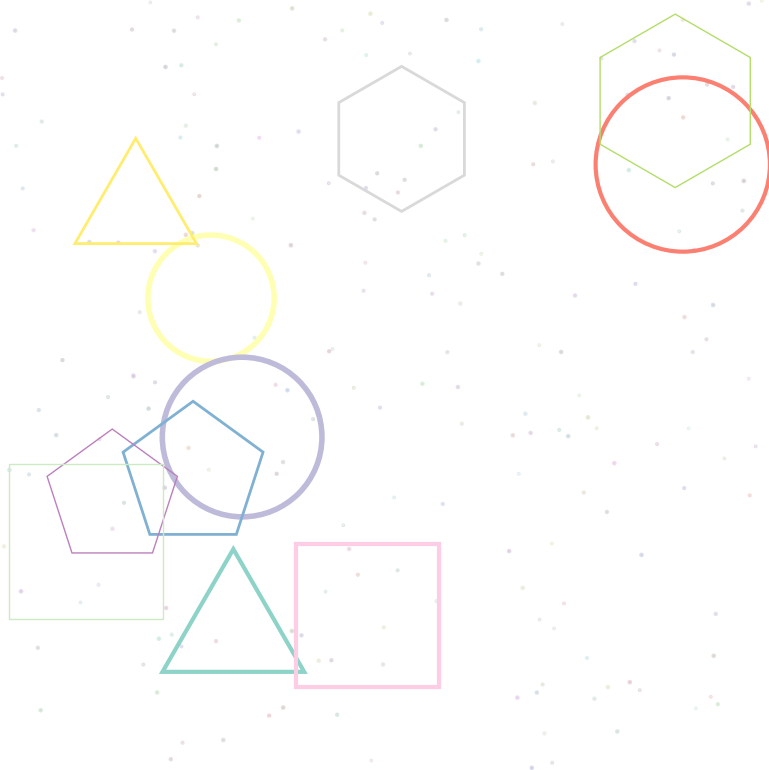[{"shape": "triangle", "thickness": 1.5, "radius": 0.53, "center": [0.303, 0.181]}, {"shape": "circle", "thickness": 2, "radius": 0.41, "center": [0.274, 0.613]}, {"shape": "circle", "thickness": 2, "radius": 0.52, "center": [0.314, 0.432]}, {"shape": "circle", "thickness": 1.5, "radius": 0.57, "center": [0.887, 0.786]}, {"shape": "pentagon", "thickness": 1, "radius": 0.48, "center": [0.251, 0.383]}, {"shape": "hexagon", "thickness": 0.5, "radius": 0.56, "center": [0.877, 0.869]}, {"shape": "square", "thickness": 1.5, "radius": 0.46, "center": [0.478, 0.2]}, {"shape": "hexagon", "thickness": 1, "radius": 0.47, "center": [0.522, 0.82]}, {"shape": "pentagon", "thickness": 0.5, "radius": 0.44, "center": [0.146, 0.354]}, {"shape": "square", "thickness": 0.5, "radius": 0.5, "center": [0.112, 0.297]}, {"shape": "triangle", "thickness": 1, "radius": 0.46, "center": [0.176, 0.729]}]